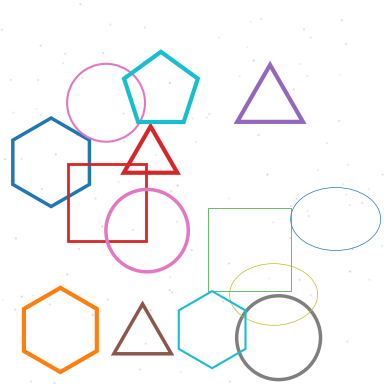[{"shape": "oval", "thickness": 0.5, "radius": 0.58, "center": [0.872, 0.431]}, {"shape": "hexagon", "thickness": 2.5, "radius": 0.57, "center": [0.133, 0.578]}, {"shape": "hexagon", "thickness": 3, "radius": 0.55, "center": [0.157, 0.143]}, {"shape": "square", "thickness": 0.5, "radius": 0.53, "center": [0.648, 0.352]}, {"shape": "square", "thickness": 2, "radius": 0.5, "center": [0.278, 0.475]}, {"shape": "triangle", "thickness": 3, "radius": 0.4, "center": [0.391, 0.591]}, {"shape": "triangle", "thickness": 3, "radius": 0.49, "center": [0.701, 0.733]}, {"shape": "triangle", "thickness": 2.5, "radius": 0.43, "center": [0.37, 0.124]}, {"shape": "circle", "thickness": 2.5, "radius": 0.54, "center": [0.382, 0.401]}, {"shape": "circle", "thickness": 1.5, "radius": 0.51, "center": [0.275, 0.733]}, {"shape": "circle", "thickness": 2.5, "radius": 0.54, "center": [0.724, 0.123]}, {"shape": "oval", "thickness": 0.5, "radius": 0.57, "center": [0.711, 0.235]}, {"shape": "hexagon", "thickness": 1.5, "radius": 0.5, "center": [0.551, 0.144]}, {"shape": "pentagon", "thickness": 3, "radius": 0.5, "center": [0.418, 0.765]}]